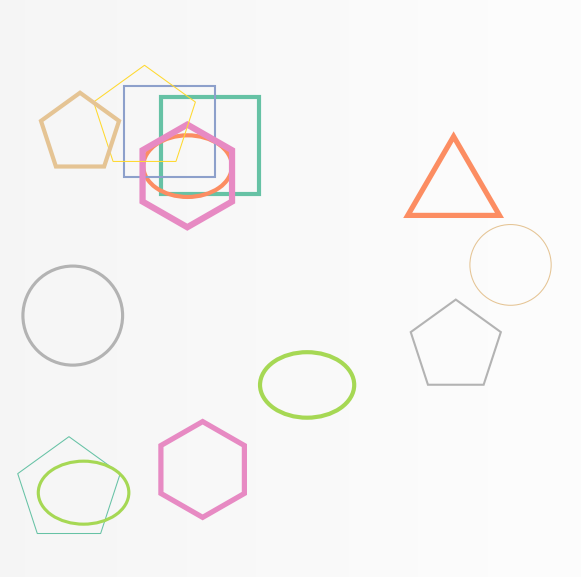[{"shape": "square", "thickness": 2, "radius": 0.42, "center": [0.361, 0.747]}, {"shape": "pentagon", "thickness": 0.5, "radius": 0.46, "center": [0.119, 0.15]}, {"shape": "oval", "thickness": 2, "radius": 0.38, "center": [0.323, 0.711]}, {"shape": "triangle", "thickness": 2.5, "radius": 0.46, "center": [0.78, 0.672]}, {"shape": "square", "thickness": 1, "radius": 0.39, "center": [0.292, 0.772]}, {"shape": "hexagon", "thickness": 3, "radius": 0.44, "center": [0.322, 0.695]}, {"shape": "hexagon", "thickness": 2.5, "radius": 0.41, "center": [0.349, 0.186]}, {"shape": "oval", "thickness": 1.5, "radius": 0.39, "center": [0.144, 0.146]}, {"shape": "oval", "thickness": 2, "radius": 0.41, "center": [0.528, 0.333]}, {"shape": "pentagon", "thickness": 0.5, "radius": 0.46, "center": [0.249, 0.794]}, {"shape": "circle", "thickness": 0.5, "radius": 0.35, "center": [0.878, 0.54]}, {"shape": "pentagon", "thickness": 2, "radius": 0.35, "center": [0.138, 0.768]}, {"shape": "circle", "thickness": 1.5, "radius": 0.43, "center": [0.125, 0.453]}, {"shape": "pentagon", "thickness": 1, "radius": 0.41, "center": [0.784, 0.399]}]